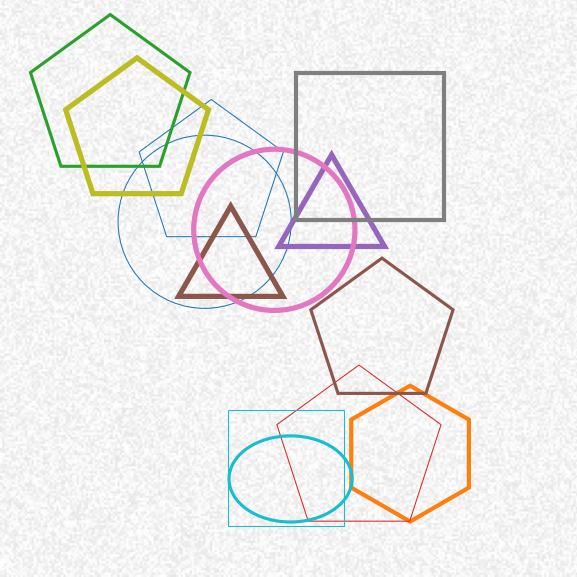[{"shape": "circle", "thickness": 0.5, "radius": 0.75, "center": [0.354, 0.615]}, {"shape": "pentagon", "thickness": 0.5, "radius": 0.66, "center": [0.366, 0.696]}, {"shape": "hexagon", "thickness": 2, "radius": 0.59, "center": [0.71, 0.214]}, {"shape": "pentagon", "thickness": 1.5, "radius": 0.73, "center": [0.191, 0.829]}, {"shape": "pentagon", "thickness": 0.5, "radius": 0.75, "center": [0.622, 0.218]}, {"shape": "triangle", "thickness": 2.5, "radius": 0.53, "center": [0.574, 0.625]}, {"shape": "pentagon", "thickness": 1.5, "radius": 0.65, "center": [0.661, 0.423]}, {"shape": "triangle", "thickness": 2.5, "radius": 0.52, "center": [0.4, 0.538]}, {"shape": "circle", "thickness": 2.5, "radius": 0.7, "center": [0.475, 0.601]}, {"shape": "square", "thickness": 2, "radius": 0.64, "center": [0.641, 0.746]}, {"shape": "pentagon", "thickness": 2.5, "radius": 0.65, "center": [0.237, 0.769]}, {"shape": "oval", "thickness": 1.5, "radius": 0.53, "center": [0.503, 0.17]}, {"shape": "square", "thickness": 0.5, "radius": 0.5, "center": [0.495, 0.189]}]